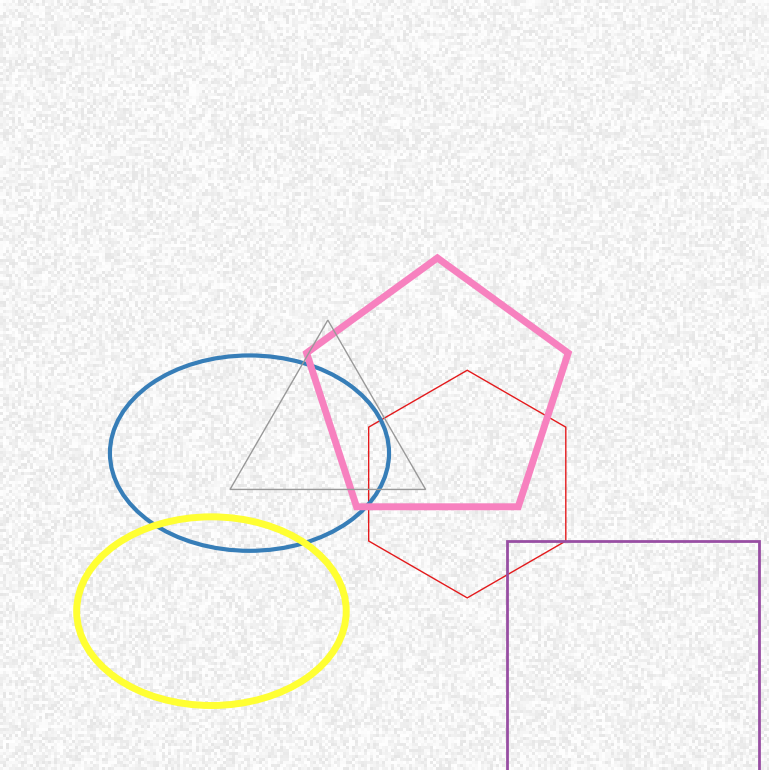[{"shape": "hexagon", "thickness": 0.5, "radius": 0.74, "center": [0.607, 0.371]}, {"shape": "oval", "thickness": 1.5, "radius": 0.91, "center": [0.324, 0.412]}, {"shape": "square", "thickness": 1, "radius": 0.82, "center": [0.822, 0.133]}, {"shape": "oval", "thickness": 2.5, "radius": 0.88, "center": [0.275, 0.206]}, {"shape": "pentagon", "thickness": 2.5, "radius": 0.89, "center": [0.568, 0.486]}, {"shape": "triangle", "thickness": 0.5, "radius": 0.73, "center": [0.426, 0.438]}]